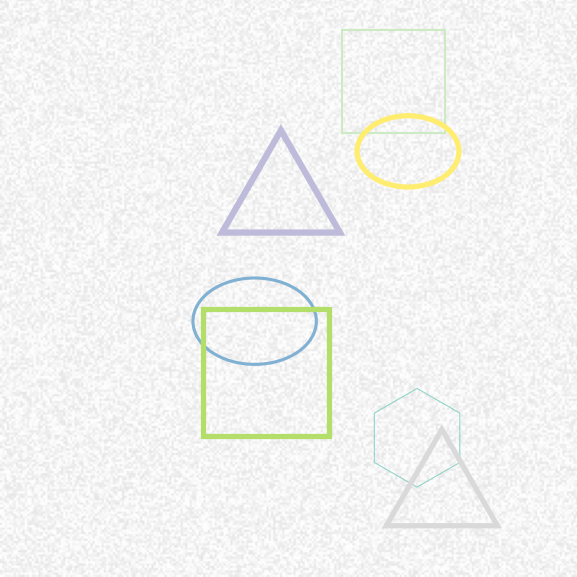[{"shape": "hexagon", "thickness": 0.5, "radius": 0.43, "center": [0.722, 0.241]}, {"shape": "triangle", "thickness": 3, "radius": 0.59, "center": [0.487, 0.655]}, {"shape": "oval", "thickness": 1.5, "radius": 0.53, "center": [0.441, 0.443]}, {"shape": "square", "thickness": 2.5, "radius": 0.55, "center": [0.461, 0.355]}, {"shape": "triangle", "thickness": 2.5, "radius": 0.56, "center": [0.765, 0.144]}, {"shape": "square", "thickness": 1, "radius": 0.45, "center": [0.681, 0.857]}, {"shape": "oval", "thickness": 2.5, "radius": 0.44, "center": [0.707, 0.737]}]